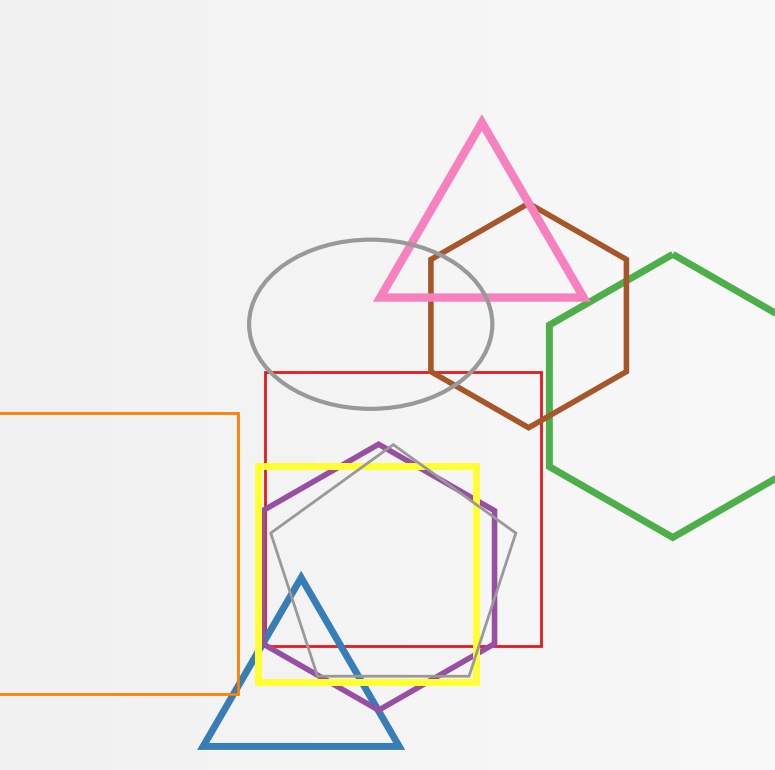[{"shape": "square", "thickness": 1, "radius": 0.89, "center": [0.52, 0.339]}, {"shape": "triangle", "thickness": 2.5, "radius": 0.73, "center": [0.389, 0.104]}, {"shape": "hexagon", "thickness": 2.5, "radius": 0.92, "center": [0.868, 0.486]}, {"shape": "hexagon", "thickness": 2, "radius": 0.86, "center": [0.489, 0.25]}, {"shape": "square", "thickness": 1, "radius": 0.91, "center": [0.125, 0.281]}, {"shape": "square", "thickness": 2.5, "radius": 0.7, "center": [0.473, 0.254]}, {"shape": "hexagon", "thickness": 2, "radius": 0.73, "center": [0.682, 0.59]}, {"shape": "triangle", "thickness": 3, "radius": 0.76, "center": [0.622, 0.689]}, {"shape": "oval", "thickness": 1.5, "radius": 0.78, "center": [0.478, 0.579]}, {"shape": "pentagon", "thickness": 1, "radius": 0.83, "center": [0.507, 0.256]}]